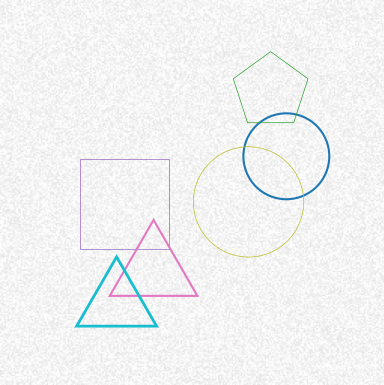[{"shape": "circle", "thickness": 1.5, "radius": 0.56, "center": [0.744, 0.594]}, {"shape": "pentagon", "thickness": 0.5, "radius": 0.51, "center": [0.703, 0.764]}, {"shape": "square", "thickness": 0.5, "radius": 0.58, "center": [0.323, 0.47]}, {"shape": "triangle", "thickness": 1.5, "radius": 0.66, "center": [0.399, 0.297]}, {"shape": "circle", "thickness": 0.5, "radius": 0.72, "center": [0.646, 0.476]}, {"shape": "triangle", "thickness": 2, "radius": 0.6, "center": [0.303, 0.213]}]